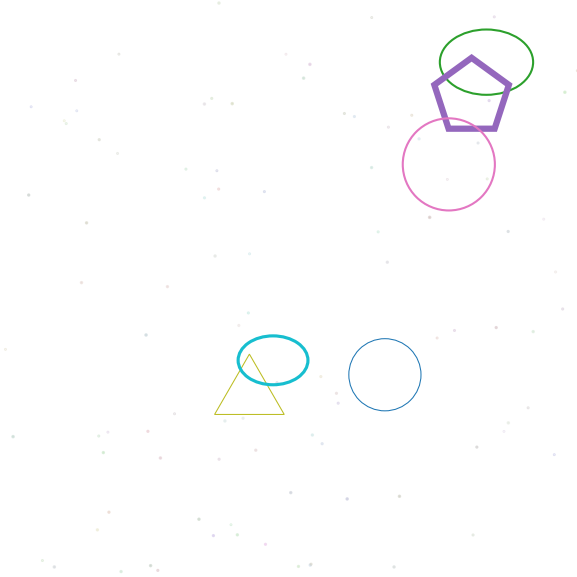[{"shape": "circle", "thickness": 0.5, "radius": 0.31, "center": [0.667, 0.35]}, {"shape": "oval", "thickness": 1, "radius": 0.4, "center": [0.842, 0.891]}, {"shape": "pentagon", "thickness": 3, "radius": 0.34, "center": [0.817, 0.831]}, {"shape": "circle", "thickness": 1, "radius": 0.4, "center": [0.777, 0.714]}, {"shape": "triangle", "thickness": 0.5, "radius": 0.35, "center": [0.432, 0.316]}, {"shape": "oval", "thickness": 1.5, "radius": 0.3, "center": [0.473, 0.375]}]